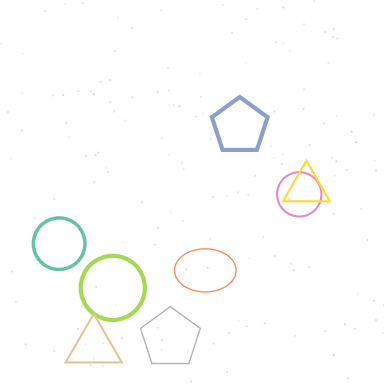[{"shape": "circle", "thickness": 2.5, "radius": 0.33, "center": [0.154, 0.367]}, {"shape": "oval", "thickness": 1, "radius": 0.4, "center": [0.533, 0.298]}, {"shape": "pentagon", "thickness": 3, "radius": 0.38, "center": [0.623, 0.672]}, {"shape": "circle", "thickness": 1.5, "radius": 0.29, "center": [0.777, 0.495]}, {"shape": "circle", "thickness": 3, "radius": 0.42, "center": [0.293, 0.252]}, {"shape": "triangle", "thickness": 1.5, "radius": 0.35, "center": [0.796, 0.512]}, {"shape": "triangle", "thickness": 1.5, "radius": 0.42, "center": [0.243, 0.101]}, {"shape": "pentagon", "thickness": 1, "radius": 0.41, "center": [0.443, 0.122]}]